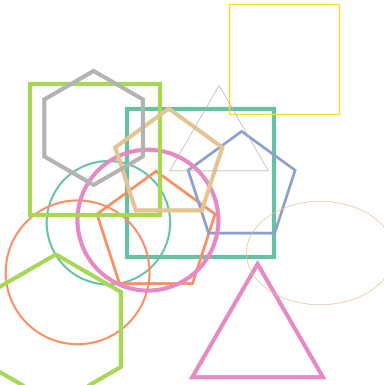[{"shape": "circle", "thickness": 1.5, "radius": 0.8, "center": [0.282, 0.421]}, {"shape": "square", "thickness": 3, "radius": 0.96, "center": [0.521, 0.525]}, {"shape": "pentagon", "thickness": 2, "radius": 0.81, "center": [0.405, 0.394]}, {"shape": "circle", "thickness": 1.5, "radius": 0.93, "center": [0.202, 0.293]}, {"shape": "pentagon", "thickness": 2, "radius": 0.73, "center": [0.628, 0.513]}, {"shape": "triangle", "thickness": 3, "radius": 0.98, "center": [0.669, 0.118]}, {"shape": "circle", "thickness": 3, "radius": 0.91, "center": [0.384, 0.428]}, {"shape": "hexagon", "thickness": 3, "radius": 0.97, "center": [0.145, 0.144]}, {"shape": "square", "thickness": 3, "radius": 0.85, "center": [0.246, 0.611]}, {"shape": "square", "thickness": 1, "radius": 0.72, "center": [0.738, 0.846]}, {"shape": "oval", "thickness": 0.5, "radius": 0.96, "center": [0.832, 0.343]}, {"shape": "pentagon", "thickness": 3, "radius": 0.73, "center": [0.438, 0.572]}, {"shape": "hexagon", "thickness": 3, "radius": 0.74, "center": [0.243, 0.668]}, {"shape": "triangle", "thickness": 0.5, "radius": 0.74, "center": [0.569, 0.63]}]